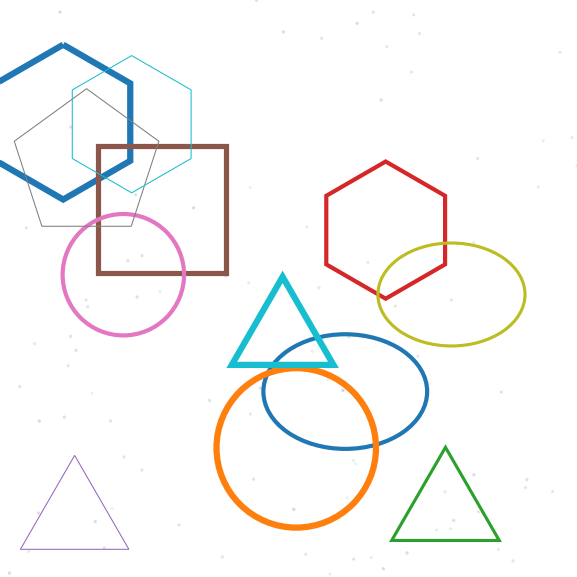[{"shape": "oval", "thickness": 2, "radius": 0.71, "center": [0.598, 0.321]}, {"shape": "hexagon", "thickness": 3, "radius": 0.67, "center": [0.109, 0.788]}, {"shape": "circle", "thickness": 3, "radius": 0.69, "center": [0.513, 0.224]}, {"shape": "triangle", "thickness": 1.5, "radius": 0.54, "center": [0.771, 0.117]}, {"shape": "hexagon", "thickness": 2, "radius": 0.59, "center": [0.668, 0.601]}, {"shape": "triangle", "thickness": 0.5, "radius": 0.54, "center": [0.129, 0.102]}, {"shape": "square", "thickness": 2.5, "radius": 0.55, "center": [0.281, 0.636]}, {"shape": "circle", "thickness": 2, "radius": 0.53, "center": [0.214, 0.523]}, {"shape": "pentagon", "thickness": 0.5, "radius": 0.66, "center": [0.15, 0.714]}, {"shape": "oval", "thickness": 1.5, "radius": 0.64, "center": [0.782, 0.489]}, {"shape": "triangle", "thickness": 3, "radius": 0.51, "center": [0.489, 0.418]}, {"shape": "hexagon", "thickness": 0.5, "radius": 0.59, "center": [0.228, 0.784]}]